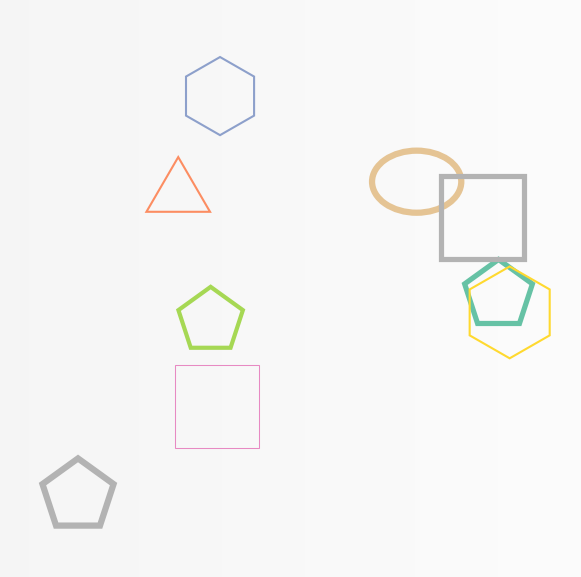[{"shape": "pentagon", "thickness": 2.5, "radius": 0.31, "center": [0.858, 0.489]}, {"shape": "triangle", "thickness": 1, "radius": 0.32, "center": [0.307, 0.664]}, {"shape": "hexagon", "thickness": 1, "radius": 0.34, "center": [0.379, 0.833]}, {"shape": "square", "thickness": 0.5, "radius": 0.36, "center": [0.373, 0.295]}, {"shape": "pentagon", "thickness": 2, "radius": 0.29, "center": [0.362, 0.444]}, {"shape": "hexagon", "thickness": 1, "radius": 0.4, "center": [0.877, 0.458]}, {"shape": "oval", "thickness": 3, "radius": 0.38, "center": [0.717, 0.685]}, {"shape": "square", "thickness": 2.5, "radius": 0.36, "center": [0.831, 0.623]}, {"shape": "pentagon", "thickness": 3, "radius": 0.32, "center": [0.134, 0.141]}]